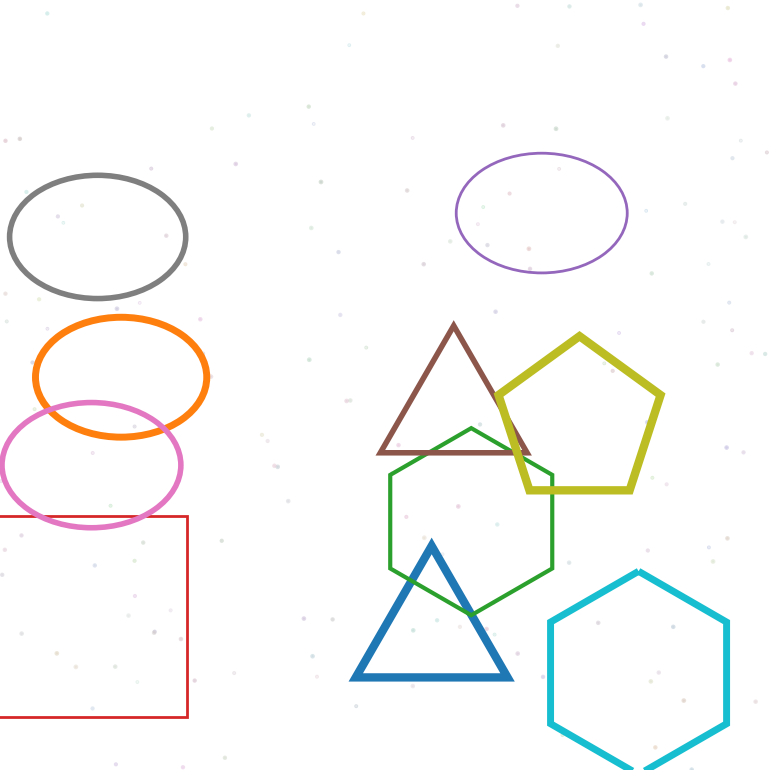[{"shape": "triangle", "thickness": 3, "radius": 0.57, "center": [0.561, 0.177]}, {"shape": "oval", "thickness": 2.5, "radius": 0.56, "center": [0.157, 0.51]}, {"shape": "hexagon", "thickness": 1.5, "radius": 0.61, "center": [0.612, 0.322]}, {"shape": "square", "thickness": 1, "radius": 0.65, "center": [0.113, 0.199]}, {"shape": "oval", "thickness": 1, "radius": 0.56, "center": [0.704, 0.723]}, {"shape": "triangle", "thickness": 2, "radius": 0.55, "center": [0.589, 0.467]}, {"shape": "oval", "thickness": 2, "radius": 0.58, "center": [0.119, 0.396]}, {"shape": "oval", "thickness": 2, "radius": 0.57, "center": [0.127, 0.692]}, {"shape": "pentagon", "thickness": 3, "radius": 0.55, "center": [0.753, 0.453]}, {"shape": "hexagon", "thickness": 2.5, "radius": 0.66, "center": [0.829, 0.126]}]